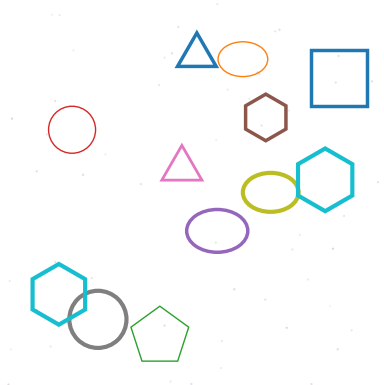[{"shape": "square", "thickness": 2.5, "radius": 0.36, "center": [0.88, 0.797]}, {"shape": "triangle", "thickness": 2.5, "radius": 0.29, "center": [0.511, 0.856]}, {"shape": "oval", "thickness": 1, "radius": 0.32, "center": [0.631, 0.846]}, {"shape": "pentagon", "thickness": 1, "radius": 0.39, "center": [0.415, 0.126]}, {"shape": "circle", "thickness": 1, "radius": 0.31, "center": [0.187, 0.663]}, {"shape": "oval", "thickness": 2.5, "radius": 0.4, "center": [0.564, 0.4]}, {"shape": "hexagon", "thickness": 2.5, "radius": 0.3, "center": [0.69, 0.695]}, {"shape": "triangle", "thickness": 2, "radius": 0.3, "center": [0.472, 0.562]}, {"shape": "circle", "thickness": 3, "radius": 0.37, "center": [0.254, 0.171]}, {"shape": "oval", "thickness": 3, "radius": 0.36, "center": [0.703, 0.5]}, {"shape": "hexagon", "thickness": 3, "radius": 0.39, "center": [0.153, 0.236]}, {"shape": "hexagon", "thickness": 3, "radius": 0.41, "center": [0.845, 0.533]}]